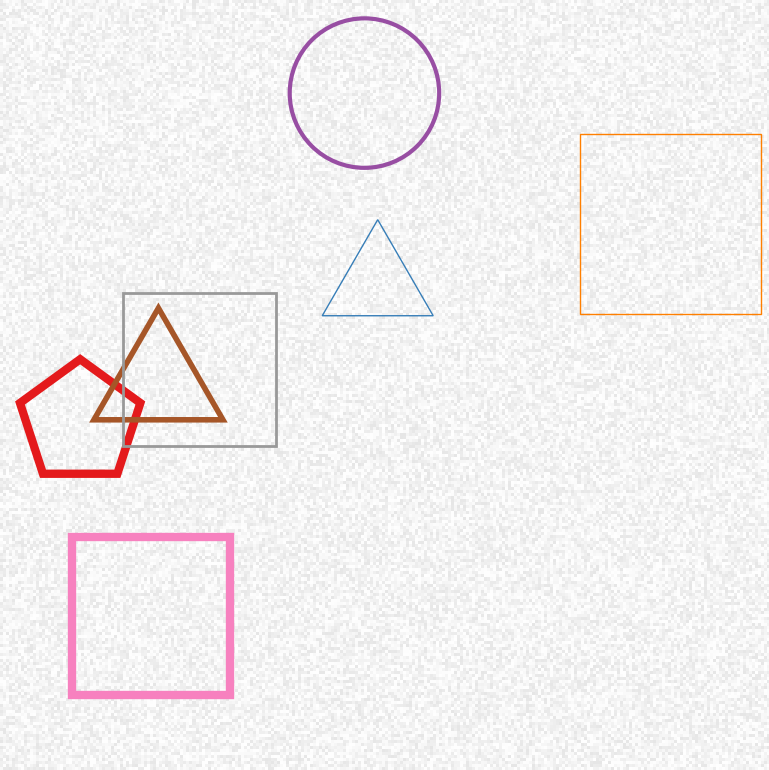[{"shape": "pentagon", "thickness": 3, "radius": 0.41, "center": [0.104, 0.451]}, {"shape": "triangle", "thickness": 0.5, "radius": 0.42, "center": [0.491, 0.632]}, {"shape": "circle", "thickness": 1.5, "radius": 0.49, "center": [0.473, 0.879]}, {"shape": "square", "thickness": 0.5, "radius": 0.59, "center": [0.871, 0.709]}, {"shape": "triangle", "thickness": 2, "radius": 0.48, "center": [0.206, 0.503]}, {"shape": "square", "thickness": 3, "radius": 0.51, "center": [0.196, 0.199]}, {"shape": "square", "thickness": 1, "radius": 0.5, "center": [0.259, 0.521]}]